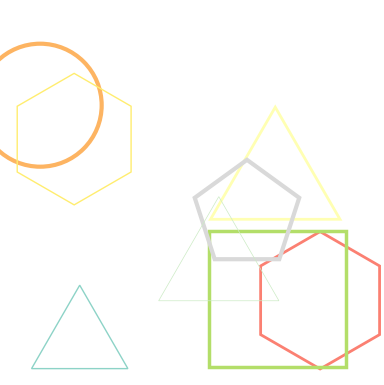[{"shape": "triangle", "thickness": 1, "radius": 0.72, "center": [0.207, 0.115]}, {"shape": "triangle", "thickness": 2, "radius": 0.97, "center": [0.715, 0.527]}, {"shape": "hexagon", "thickness": 2, "radius": 0.89, "center": [0.831, 0.22]}, {"shape": "circle", "thickness": 3, "radius": 0.8, "center": [0.104, 0.727]}, {"shape": "square", "thickness": 2.5, "radius": 0.89, "center": [0.721, 0.223]}, {"shape": "pentagon", "thickness": 3, "radius": 0.71, "center": [0.642, 0.442]}, {"shape": "triangle", "thickness": 0.5, "radius": 0.9, "center": [0.568, 0.309]}, {"shape": "hexagon", "thickness": 1, "radius": 0.85, "center": [0.193, 0.639]}]